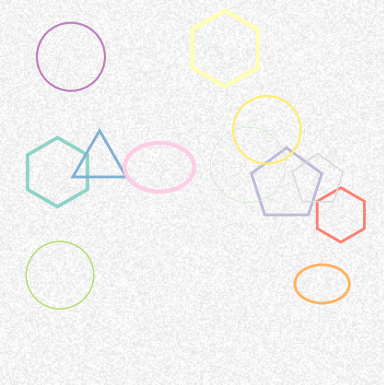[{"shape": "hexagon", "thickness": 2.5, "radius": 0.45, "center": [0.149, 0.553]}, {"shape": "hexagon", "thickness": 3, "radius": 0.49, "center": [0.585, 0.874]}, {"shape": "pentagon", "thickness": 2, "radius": 0.48, "center": [0.744, 0.52]}, {"shape": "hexagon", "thickness": 2, "radius": 0.35, "center": [0.885, 0.442]}, {"shape": "triangle", "thickness": 2, "radius": 0.4, "center": [0.259, 0.581]}, {"shape": "oval", "thickness": 2, "radius": 0.35, "center": [0.837, 0.263]}, {"shape": "circle", "thickness": 1, "radius": 0.44, "center": [0.156, 0.285]}, {"shape": "oval", "thickness": 3, "radius": 0.45, "center": [0.414, 0.566]}, {"shape": "pentagon", "thickness": 1, "radius": 0.35, "center": [0.825, 0.532]}, {"shape": "circle", "thickness": 1.5, "radius": 0.44, "center": [0.184, 0.853]}, {"shape": "circle", "thickness": 0.5, "radius": 0.49, "center": [0.644, 0.572]}, {"shape": "circle", "thickness": 1.5, "radius": 0.44, "center": [0.693, 0.663]}]